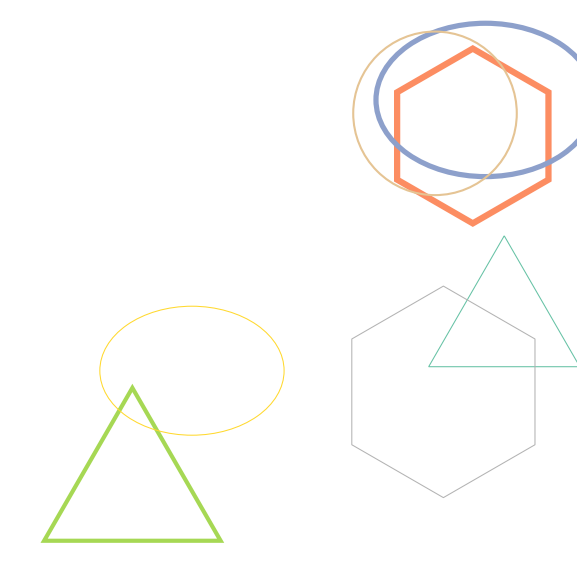[{"shape": "triangle", "thickness": 0.5, "radius": 0.76, "center": [0.873, 0.44]}, {"shape": "hexagon", "thickness": 3, "radius": 0.76, "center": [0.819, 0.764]}, {"shape": "oval", "thickness": 2.5, "radius": 0.95, "center": [0.841, 0.826]}, {"shape": "triangle", "thickness": 2, "radius": 0.88, "center": [0.229, 0.151]}, {"shape": "oval", "thickness": 0.5, "radius": 0.8, "center": [0.332, 0.357]}, {"shape": "circle", "thickness": 1, "radius": 0.71, "center": [0.753, 0.803]}, {"shape": "hexagon", "thickness": 0.5, "radius": 0.92, "center": [0.768, 0.321]}]